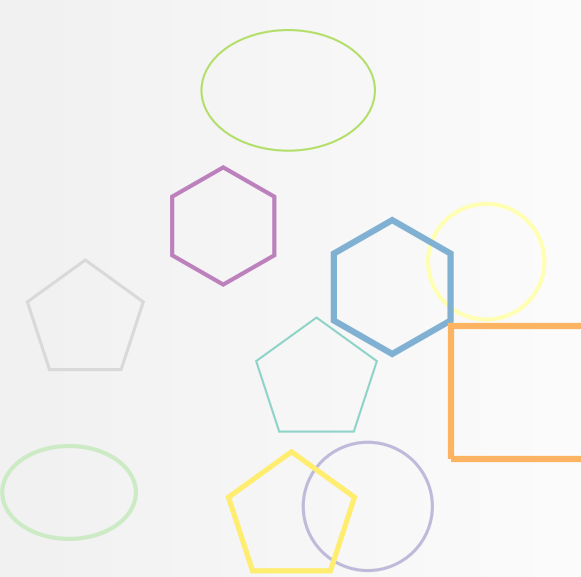[{"shape": "pentagon", "thickness": 1, "radius": 0.55, "center": [0.545, 0.34]}, {"shape": "circle", "thickness": 2, "radius": 0.5, "center": [0.837, 0.546]}, {"shape": "circle", "thickness": 1.5, "radius": 0.56, "center": [0.633, 0.122]}, {"shape": "hexagon", "thickness": 3, "radius": 0.58, "center": [0.675, 0.502]}, {"shape": "square", "thickness": 3, "radius": 0.57, "center": [0.891, 0.319]}, {"shape": "oval", "thickness": 1, "radius": 0.75, "center": [0.496, 0.843]}, {"shape": "pentagon", "thickness": 1.5, "radius": 0.52, "center": [0.147, 0.444]}, {"shape": "hexagon", "thickness": 2, "radius": 0.51, "center": [0.384, 0.608]}, {"shape": "oval", "thickness": 2, "radius": 0.57, "center": [0.119, 0.146]}, {"shape": "pentagon", "thickness": 2.5, "radius": 0.57, "center": [0.502, 0.103]}]